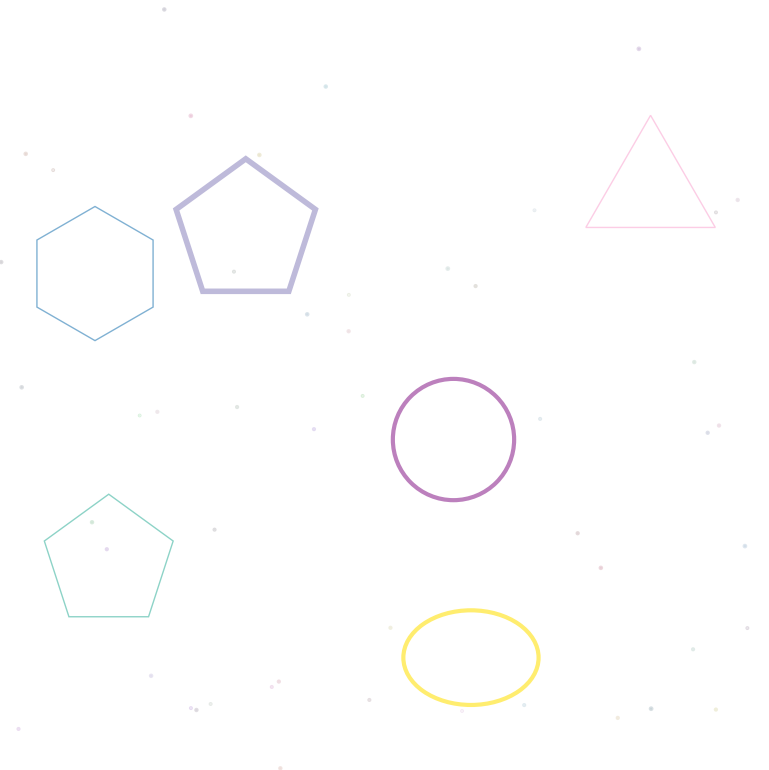[{"shape": "pentagon", "thickness": 0.5, "radius": 0.44, "center": [0.141, 0.27]}, {"shape": "pentagon", "thickness": 2, "radius": 0.48, "center": [0.319, 0.699]}, {"shape": "hexagon", "thickness": 0.5, "radius": 0.44, "center": [0.123, 0.645]}, {"shape": "triangle", "thickness": 0.5, "radius": 0.49, "center": [0.845, 0.753]}, {"shape": "circle", "thickness": 1.5, "radius": 0.39, "center": [0.589, 0.429]}, {"shape": "oval", "thickness": 1.5, "radius": 0.44, "center": [0.612, 0.146]}]